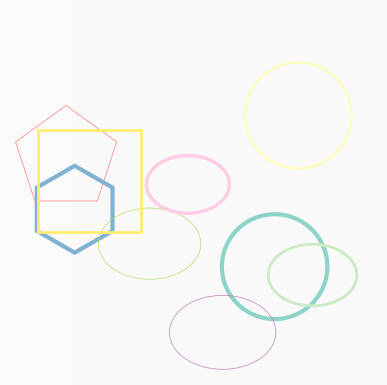[{"shape": "circle", "thickness": 3, "radius": 0.68, "center": [0.709, 0.307]}, {"shape": "circle", "thickness": 1.5, "radius": 0.69, "center": [0.77, 0.7]}, {"shape": "pentagon", "thickness": 0.5, "radius": 0.69, "center": [0.171, 0.589]}, {"shape": "hexagon", "thickness": 3, "radius": 0.56, "center": [0.193, 0.457]}, {"shape": "oval", "thickness": 0.5, "radius": 0.66, "center": [0.386, 0.367]}, {"shape": "oval", "thickness": 2.5, "radius": 0.54, "center": [0.485, 0.521]}, {"shape": "oval", "thickness": 0.5, "radius": 0.69, "center": [0.575, 0.137]}, {"shape": "oval", "thickness": 2, "radius": 0.57, "center": [0.807, 0.286]}, {"shape": "square", "thickness": 2, "radius": 0.67, "center": [0.23, 0.53]}]